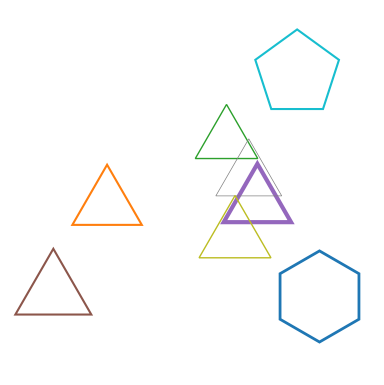[{"shape": "hexagon", "thickness": 2, "radius": 0.59, "center": [0.83, 0.23]}, {"shape": "triangle", "thickness": 1.5, "radius": 0.52, "center": [0.278, 0.468]}, {"shape": "triangle", "thickness": 1, "radius": 0.47, "center": [0.588, 0.635]}, {"shape": "triangle", "thickness": 3, "radius": 0.51, "center": [0.669, 0.473]}, {"shape": "triangle", "thickness": 1.5, "radius": 0.57, "center": [0.139, 0.24]}, {"shape": "triangle", "thickness": 0.5, "radius": 0.49, "center": [0.646, 0.541]}, {"shape": "triangle", "thickness": 1, "radius": 0.54, "center": [0.61, 0.384]}, {"shape": "pentagon", "thickness": 1.5, "radius": 0.57, "center": [0.772, 0.809]}]